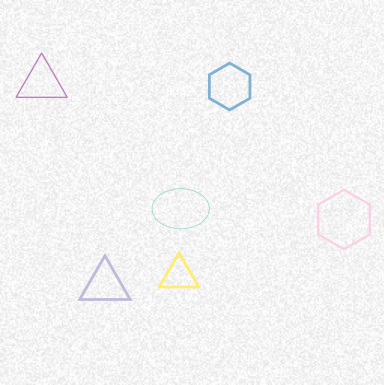[{"shape": "oval", "thickness": 0.5, "radius": 0.37, "center": [0.469, 0.458]}, {"shape": "triangle", "thickness": 2, "radius": 0.38, "center": [0.273, 0.26]}, {"shape": "hexagon", "thickness": 2, "radius": 0.3, "center": [0.597, 0.775]}, {"shape": "hexagon", "thickness": 1.5, "radius": 0.39, "center": [0.894, 0.43]}, {"shape": "triangle", "thickness": 1, "radius": 0.38, "center": [0.108, 0.786]}, {"shape": "triangle", "thickness": 2, "radius": 0.3, "center": [0.465, 0.284]}]